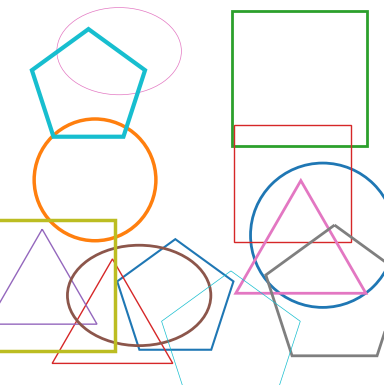[{"shape": "pentagon", "thickness": 1.5, "radius": 0.79, "center": [0.455, 0.22]}, {"shape": "circle", "thickness": 2, "radius": 0.94, "center": [0.838, 0.389]}, {"shape": "circle", "thickness": 2.5, "radius": 0.79, "center": [0.247, 0.533]}, {"shape": "square", "thickness": 2, "radius": 0.88, "center": [0.779, 0.797]}, {"shape": "triangle", "thickness": 1, "radius": 0.9, "center": [0.292, 0.147]}, {"shape": "square", "thickness": 1, "radius": 0.76, "center": [0.759, 0.523]}, {"shape": "triangle", "thickness": 1, "radius": 0.82, "center": [0.11, 0.24]}, {"shape": "oval", "thickness": 2, "radius": 0.93, "center": [0.361, 0.233]}, {"shape": "triangle", "thickness": 2, "radius": 0.98, "center": [0.781, 0.336]}, {"shape": "oval", "thickness": 0.5, "radius": 0.81, "center": [0.309, 0.867]}, {"shape": "pentagon", "thickness": 2, "radius": 0.94, "center": [0.869, 0.228]}, {"shape": "square", "thickness": 2.5, "radius": 0.84, "center": [0.129, 0.258]}, {"shape": "pentagon", "thickness": 3, "radius": 0.77, "center": [0.23, 0.77]}, {"shape": "pentagon", "thickness": 0.5, "radius": 0.95, "center": [0.6, 0.107]}]